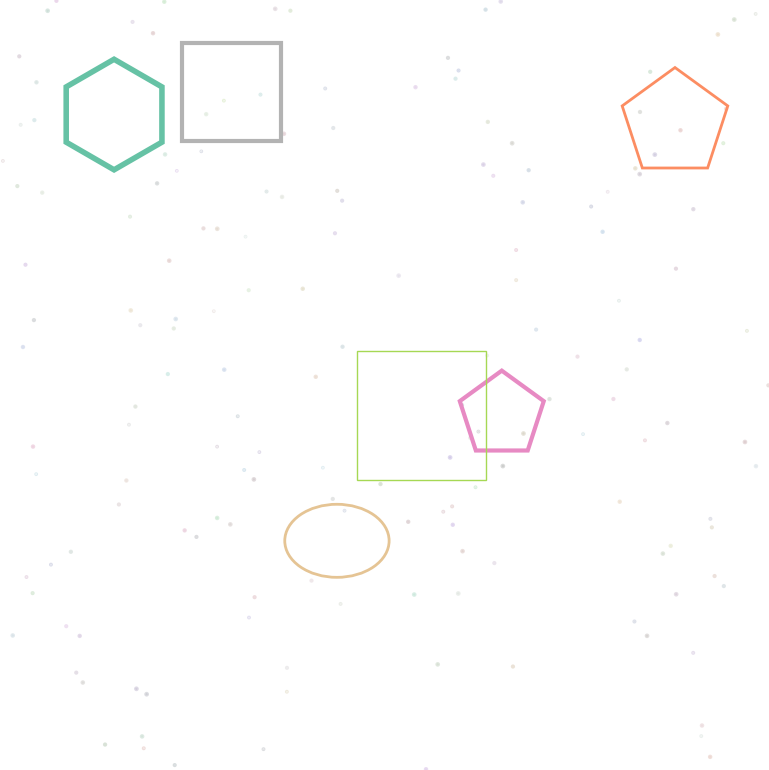[{"shape": "hexagon", "thickness": 2, "radius": 0.36, "center": [0.148, 0.851]}, {"shape": "pentagon", "thickness": 1, "radius": 0.36, "center": [0.877, 0.84]}, {"shape": "pentagon", "thickness": 1.5, "radius": 0.29, "center": [0.652, 0.461]}, {"shape": "square", "thickness": 0.5, "radius": 0.42, "center": [0.548, 0.461]}, {"shape": "oval", "thickness": 1, "radius": 0.34, "center": [0.438, 0.298]}, {"shape": "square", "thickness": 1.5, "radius": 0.32, "center": [0.301, 0.88]}]